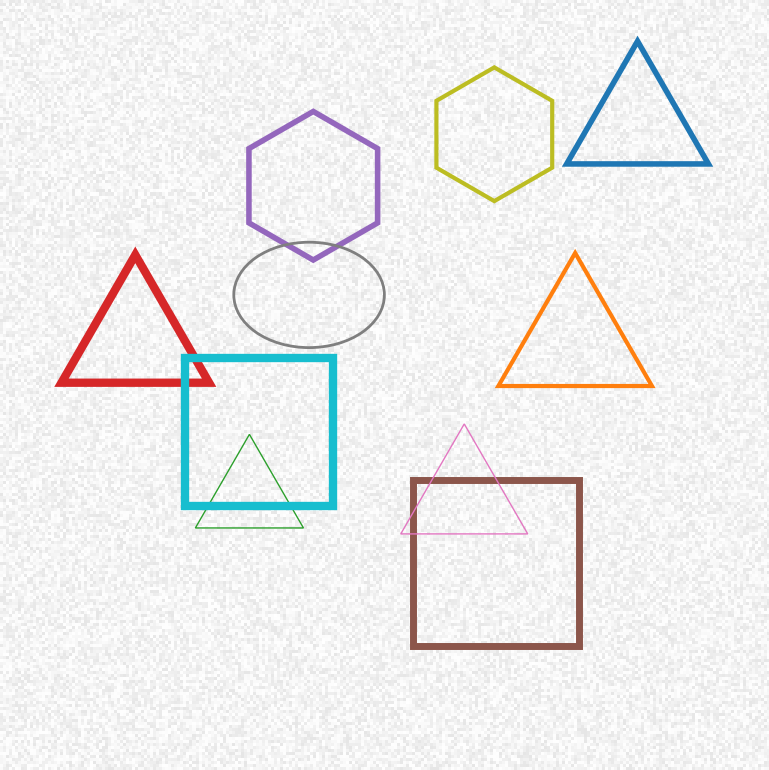[{"shape": "triangle", "thickness": 2, "radius": 0.53, "center": [0.828, 0.84]}, {"shape": "triangle", "thickness": 1.5, "radius": 0.58, "center": [0.747, 0.556]}, {"shape": "triangle", "thickness": 0.5, "radius": 0.41, "center": [0.324, 0.355]}, {"shape": "triangle", "thickness": 3, "radius": 0.55, "center": [0.176, 0.558]}, {"shape": "hexagon", "thickness": 2, "radius": 0.48, "center": [0.407, 0.759]}, {"shape": "square", "thickness": 2.5, "radius": 0.54, "center": [0.644, 0.269]}, {"shape": "triangle", "thickness": 0.5, "radius": 0.48, "center": [0.603, 0.354]}, {"shape": "oval", "thickness": 1, "radius": 0.49, "center": [0.401, 0.617]}, {"shape": "hexagon", "thickness": 1.5, "radius": 0.43, "center": [0.642, 0.826]}, {"shape": "square", "thickness": 3, "radius": 0.48, "center": [0.336, 0.439]}]